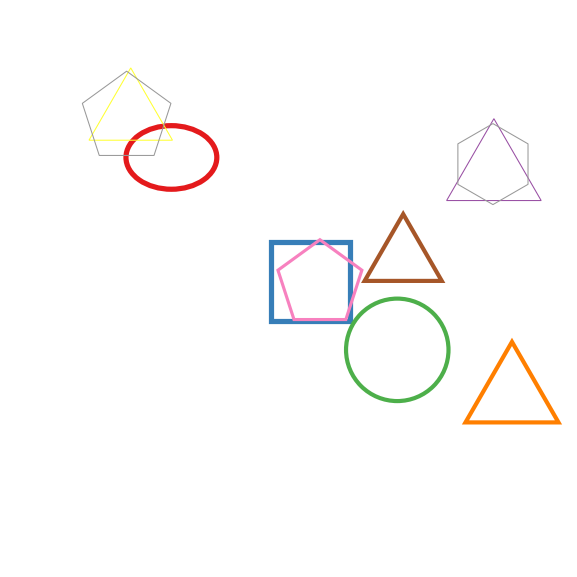[{"shape": "oval", "thickness": 2.5, "radius": 0.39, "center": [0.297, 0.726]}, {"shape": "square", "thickness": 2.5, "radius": 0.34, "center": [0.538, 0.511]}, {"shape": "circle", "thickness": 2, "radius": 0.44, "center": [0.688, 0.393]}, {"shape": "triangle", "thickness": 0.5, "radius": 0.47, "center": [0.855, 0.699]}, {"shape": "triangle", "thickness": 2, "radius": 0.46, "center": [0.887, 0.314]}, {"shape": "triangle", "thickness": 0.5, "radius": 0.42, "center": [0.226, 0.798]}, {"shape": "triangle", "thickness": 2, "radius": 0.39, "center": [0.698, 0.551]}, {"shape": "pentagon", "thickness": 1.5, "radius": 0.38, "center": [0.554, 0.508]}, {"shape": "hexagon", "thickness": 0.5, "radius": 0.35, "center": [0.854, 0.715]}, {"shape": "pentagon", "thickness": 0.5, "radius": 0.4, "center": [0.219, 0.795]}]